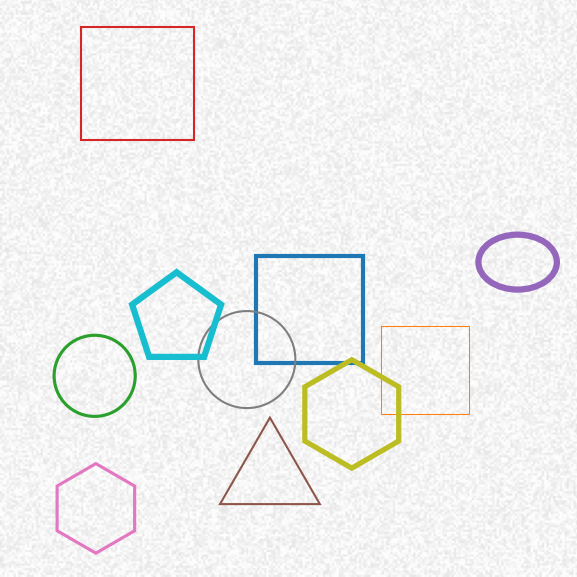[{"shape": "square", "thickness": 2, "radius": 0.46, "center": [0.536, 0.463]}, {"shape": "square", "thickness": 0.5, "radius": 0.38, "center": [0.736, 0.359]}, {"shape": "circle", "thickness": 1.5, "radius": 0.35, "center": [0.164, 0.348]}, {"shape": "square", "thickness": 1, "radius": 0.49, "center": [0.238, 0.855]}, {"shape": "oval", "thickness": 3, "radius": 0.34, "center": [0.896, 0.545]}, {"shape": "triangle", "thickness": 1, "radius": 0.5, "center": [0.467, 0.176]}, {"shape": "hexagon", "thickness": 1.5, "radius": 0.39, "center": [0.166, 0.119]}, {"shape": "circle", "thickness": 1, "radius": 0.42, "center": [0.427, 0.377]}, {"shape": "hexagon", "thickness": 2.5, "radius": 0.47, "center": [0.609, 0.282]}, {"shape": "pentagon", "thickness": 3, "radius": 0.41, "center": [0.306, 0.447]}]